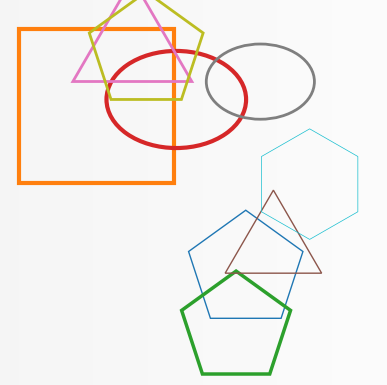[{"shape": "pentagon", "thickness": 1, "radius": 0.78, "center": [0.634, 0.299]}, {"shape": "square", "thickness": 3, "radius": 1.0, "center": [0.249, 0.724]}, {"shape": "pentagon", "thickness": 2.5, "radius": 0.74, "center": [0.609, 0.148]}, {"shape": "oval", "thickness": 3, "radius": 0.9, "center": [0.455, 0.742]}, {"shape": "triangle", "thickness": 1, "radius": 0.72, "center": [0.706, 0.362]}, {"shape": "triangle", "thickness": 2, "radius": 0.89, "center": [0.342, 0.877]}, {"shape": "oval", "thickness": 2, "radius": 0.7, "center": [0.672, 0.788]}, {"shape": "pentagon", "thickness": 2, "radius": 0.77, "center": [0.377, 0.867]}, {"shape": "hexagon", "thickness": 0.5, "radius": 0.72, "center": [0.799, 0.522]}]